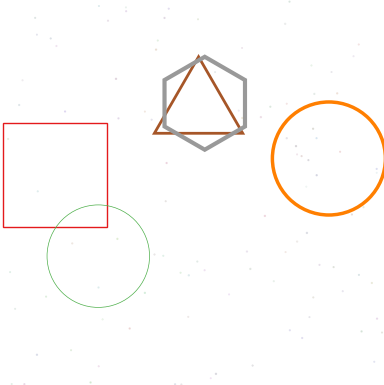[{"shape": "square", "thickness": 1, "radius": 0.67, "center": [0.143, 0.544]}, {"shape": "circle", "thickness": 0.5, "radius": 0.67, "center": [0.255, 0.335]}, {"shape": "circle", "thickness": 2.5, "radius": 0.73, "center": [0.854, 0.588]}, {"shape": "triangle", "thickness": 2, "radius": 0.66, "center": [0.516, 0.72]}, {"shape": "hexagon", "thickness": 3, "radius": 0.6, "center": [0.532, 0.732]}]